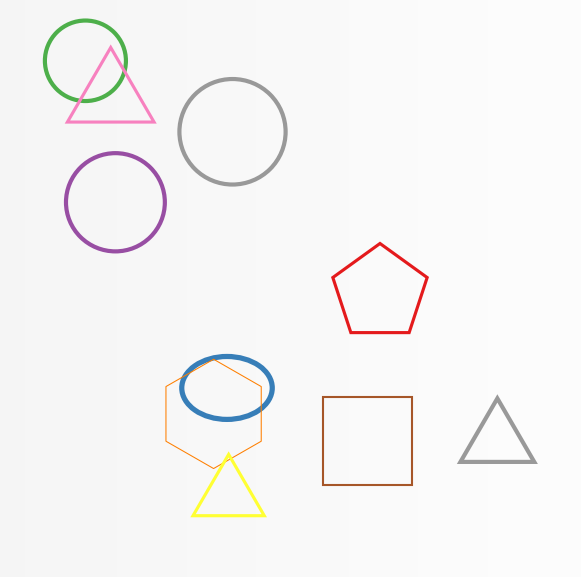[{"shape": "pentagon", "thickness": 1.5, "radius": 0.43, "center": [0.654, 0.492]}, {"shape": "oval", "thickness": 2.5, "radius": 0.39, "center": [0.391, 0.327]}, {"shape": "circle", "thickness": 2, "radius": 0.35, "center": [0.147, 0.894]}, {"shape": "circle", "thickness": 2, "radius": 0.43, "center": [0.199, 0.649]}, {"shape": "hexagon", "thickness": 0.5, "radius": 0.47, "center": [0.367, 0.282]}, {"shape": "triangle", "thickness": 1.5, "radius": 0.35, "center": [0.393, 0.142]}, {"shape": "square", "thickness": 1, "radius": 0.38, "center": [0.632, 0.235]}, {"shape": "triangle", "thickness": 1.5, "radius": 0.43, "center": [0.19, 0.831]}, {"shape": "triangle", "thickness": 2, "radius": 0.37, "center": [0.856, 0.236]}, {"shape": "circle", "thickness": 2, "radius": 0.46, "center": [0.4, 0.771]}]